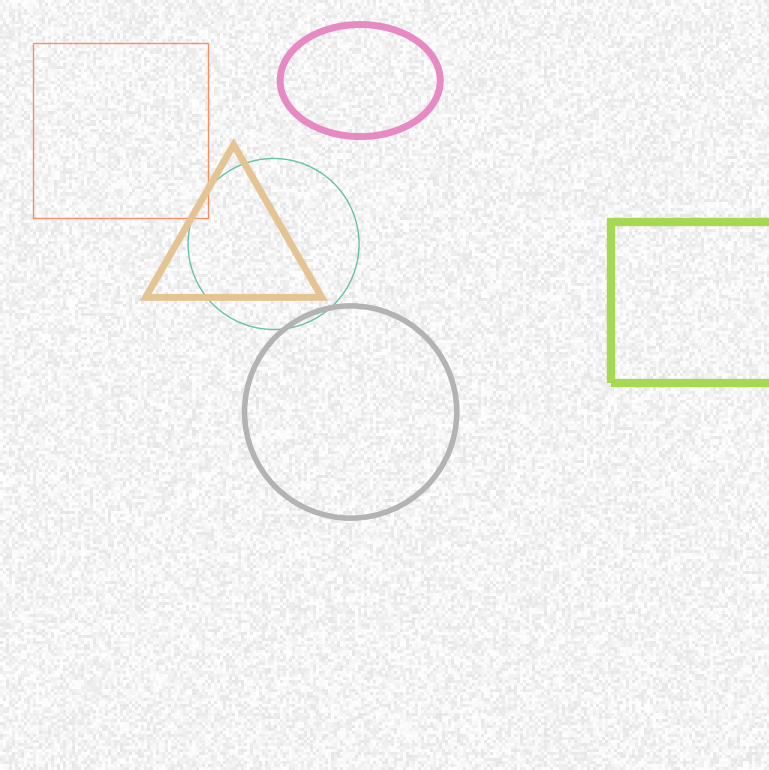[{"shape": "circle", "thickness": 0.5, "radius": 0.56, "center": [0.355, 0.683]}, {"shape": "square", "thickness": 0.5, "radius": 0.57, "center": [0.157, 0.83]}, {"shape": "oval", "thickness": 2.5, "radius": 0.52, "center": [0.468, 0.895]}, {"shape": "square", "thickness": 3, "radius": 0.53, "center": [0.898, 0.607]}, {"shape": "triangle", "thickness": 2.5, "radius": 0.66, "center": [0.303, 0.68]}, {"shape": "circle", "thickness": 2, "radius": 0.69, "center": [0.455, 0.465]}]